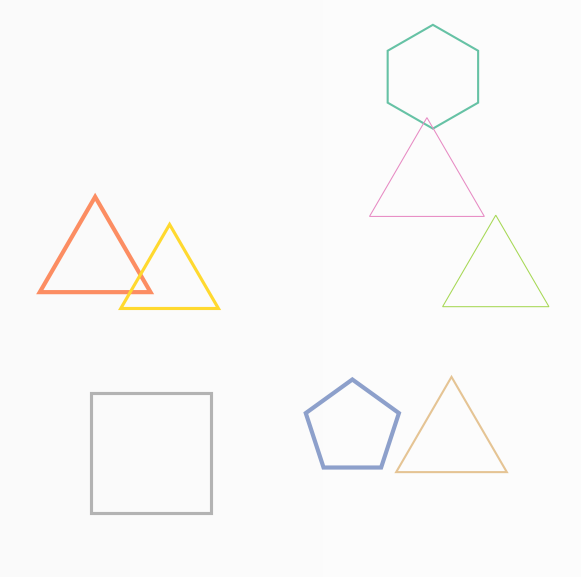[{"shape": "hexagon", "thickness": 1, "radius": 0.45, "center": [0.745, 0.866]}, {"shape": "triangle", "thickness": 2, "radius": 0.55, "center": [0.164, 0.548]}, {"shape": "pentagon", "thickness": 2, "radius": 0.42, "center": [0.606, 0.258]}, {"shape": "triangle", "thickness": 0.5, "radius": 0.57, "center": [0.734, 0.681]}, {"shape": "triangle", "thickness": 0.5, "radius": 0.53, "center": [0.853, 0.521]}, {"shape": "triangle", "thickness": 1.5, "radius": 0.49, "center": [0.292, 0.513]}, {"shape": "triangle", "thickness": 1, "radius": 0.55, "center": [0.777, 0.237]}, {"shape": "square", "thickness": 1.5, "radius": 0.52, "center": [0.261, 0.215]}]